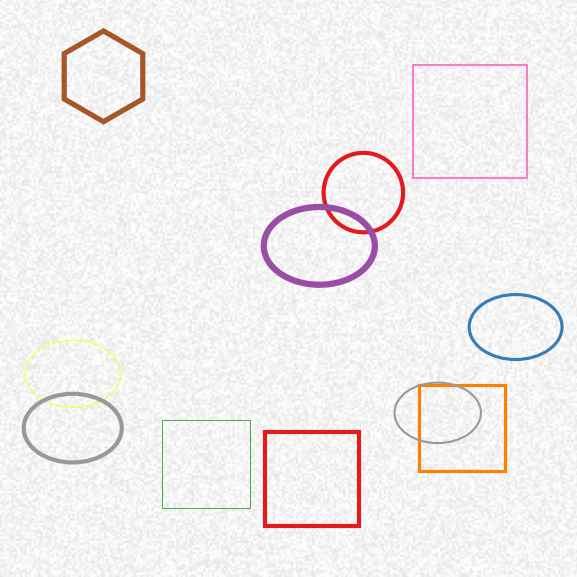[{"shape": "square", "thickness": 2, "radius": 0.41, "center": [0.54, 0.169]}, {"shape": "circle", "thickness": 2, "radius": 0.34, "center": [0.629, 0.666]}, {"shape": "oval", "thickness": 1.5, "radius": 0.4, "center": [0.893, 0.433]}, {"shape": "square", "thickness": 0.5, "radius": 0.38, "center": [0.357, 0.195]}, {"shape": "oval", "thickness": 3, "radius": 0.48, "center": [0.553, 0.573]}, {"shape": "square", "thickness": 1.5, "radius": 0.37, "center": [0.799, 0.258]}, {"shape": "oval", "thickness": 0.5, "radius": 0.41, "center": [0.126, 0.352]}, {"shape": "hexagon", "thickness": 2.5, "radius": 0.39, "center": [0.179, 0.867]}, {"shape": "square", "thickness": 1, "radius": 0.49, "center": [0.814, 0.788]}, {"shape": "oval", "thickness": 2, "radius": 0.42, "center": [0.126, 0.258]}, {"shape": "oval", "thickness": 1, "radius": 0.37, "center": [0.758, 0.284]}]